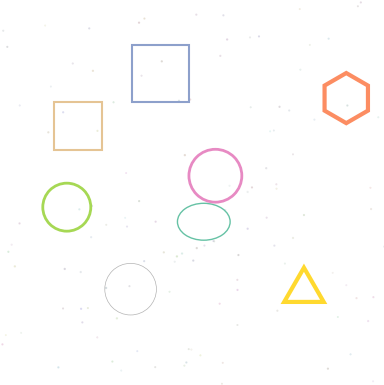[{"shape": "oval", "thickness": 1, "radius": 0.34, "center": [0.529, 0.424]}, {"shape": "hexagon", "thickness": 3, "radius": 0.33, "center": [0.899, 0.745]}, {"shape": "square", "thickness": 1.5, "radius": 0.37, "center": [0.417, 0.809]}, {"shape": "circle", "thickness": 2, "radius": 0.34, "center": [0.559, 0.544]}, {"shape": "circle", "thickness": 2, "radius": 0.31, "center": [0.173, 0.462]}, {"shape": "triangle", "thickness": 3, "radius": 0.3, "center": [0.789, 0.245]}, {"shape": "square", "thickness": 1.5, "radius": 0.31, "center": [0.203, 0.673]}, {"shape": "circle", "thickness": 0.5, "radius": 0.34, "center": [0.339, 0.249]}]